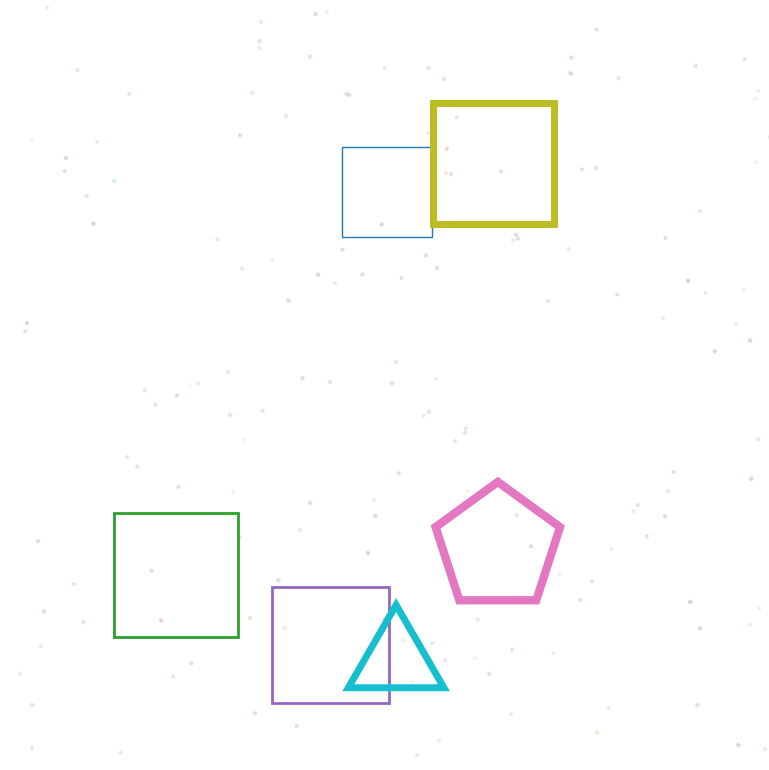[{"shape": "square", "thickness": 0.5, "radius": 0.29, "center": [0.502, 0.751]}, {"shape": "square", "thickness": 1, "radius": 0.4, "center": [0.229, 0.253]}, {"shape": "square", "thickness": 1, "radius": 0.38, "center": [0.429, 0.162]}, {"shape": "pentagon", "thickness": 3, "radius": 0.42, "center": [0.647, 0.289]}, {"shape": "square", "thickness": 2.5, "radius": 0.39, "center": [0.641, 0.788]}, {"shape": "triangle", "thickness": 2.5, "radius": 0.36, "center": [0.514, 0.143]}]